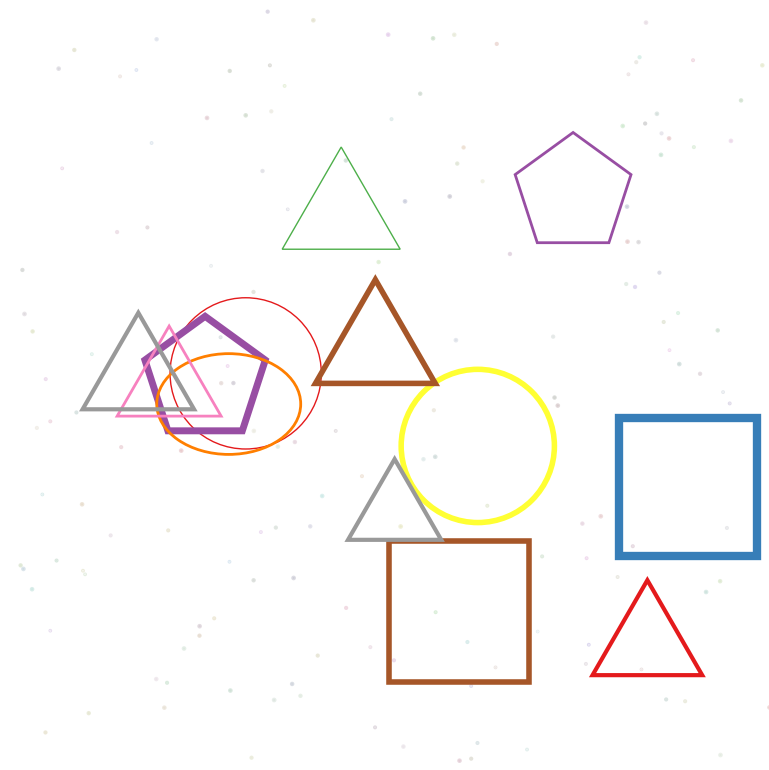[{"shape": "circle", "thickness": 0.5, "radius": 0.49, "center": [0.319, 0.515]}, {"shape": "triangle", "thickness": 1.5, "radius": 0.41, "center": [0.841, 0.164]}, {"shape": "square", "thickness": 3, "radius": 0.45, "center": [0.894, 0.368]}, {"shape": "triangle", "thickness": 0.5, "radius": 0.44, "center": [0.443, 0.721]}, {"shape": "pentagon", "thickness": 1, "radius": 0.4, "center": [0.744, 0.749]}, {"shape": "pentagon", "thickness": 2.5, "radius": 0.41, "center": [0.266, 0.507]}, {"shape": "oval", "thickness": 1, "radius": 0.47, "center": [0.297, 0.475]}, {"shape": "circle", "thickness": 2, "radius": 0.5, "center": [0.621, 0.421]}, {"shape": "triangle", "thickness": 2, "radius": 0.45, "center": [0.487, 0.547]}, {"shape": "square", "thickness": 2, "radius": 0.46, "center": [0.596, 0.206]}, {"shape": "triangle", "thickness": 1, "radius": 0.39, "center": [0.22, 0.499]}, {"shape": "triangle", "thickness": 1.5, "radius": 0.42, "center": [0.18, 0.51]}, {"shape": "triangle", "thickness": 1.5, "radius": 0.35, "center": [0.513, 0.334]}]